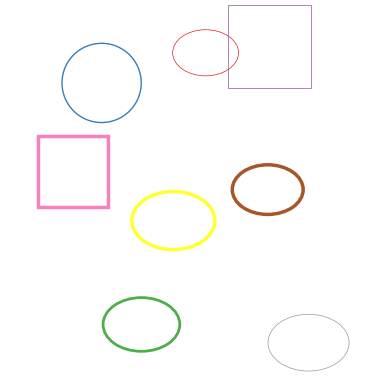[{"shape": "oval", "thickness": 0.5, "radius": 0.43, "center": [0.534, 0.863]}, {"shape": "circle", "thickness": 1, "radius": 0.51, "center": [0.264, 0.785]}, {"shape": "oval", "thickness": 2, "radius": 0.5, "center": [0.367, 0.157]}, {"shape": "square", "thickness": 0.5, "radius": 0.54, "center": [0.701, 0.878]}, {"shape": "oval", "thickness": 2.5, "radius": 0.54, "center": [0.45, 0.427]}, {"shape": "oval", "thickness": 2.5, "radius": 0.46, "center": [0.695, 0.507]}, {"shape": "square", "thickness": 2.5, "radius": 0.46, "center": [0.19, 0.554]}, {"shape": "oval", "thickness": 0.5, "radius": 0.53, "center": [0.801, 0.11]}]